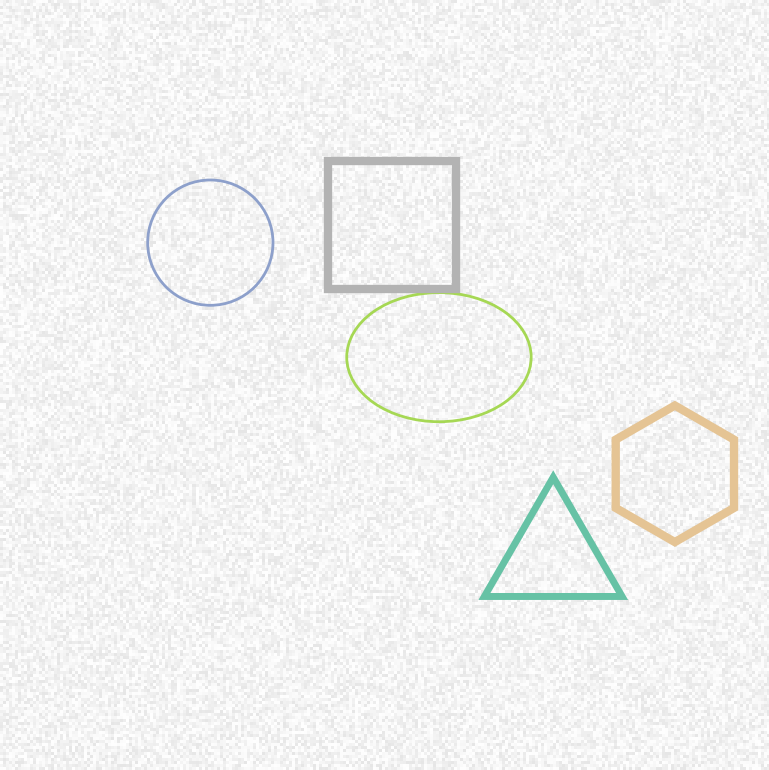[{"shape": "triangle", "thickness": 2.5, "radius": 0.52, "center": [0.718, 0.277]}, {"shape": "circle", "thickness": 1, "radius": 0.41, "center": [0.273, 0.685]}, {"shape": "oval", "thickness": 1, "radius": 0.6, "center": [0.57, 0.536]}, {"shape": "hexagon", "thickness": 3, "radius": 0.44, "center": [0.876, 0.385]}, {"shape": "square", "thickness": 3, "radius": 0.41, "center": [0.509, 0.708]}]